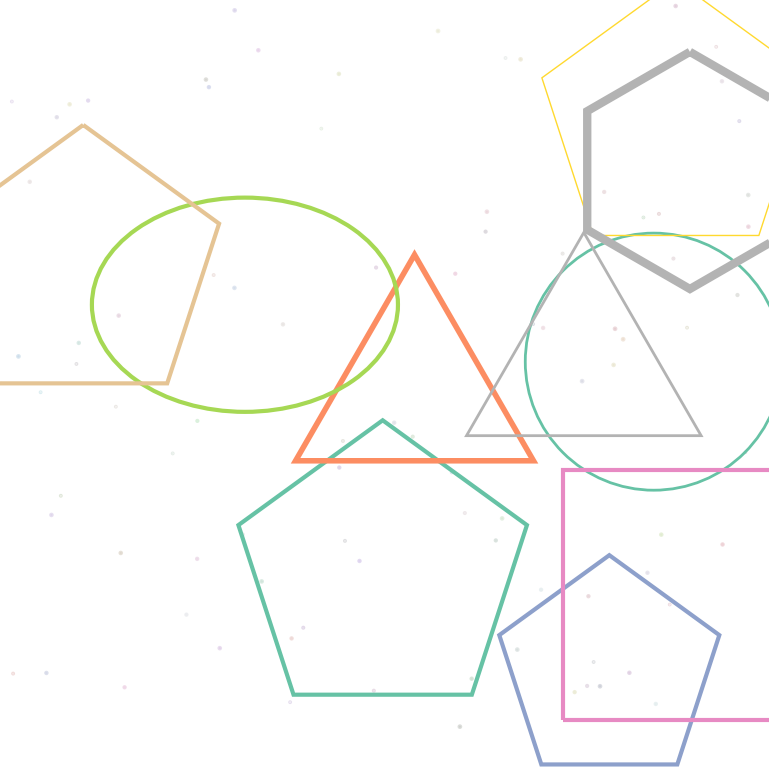[{"shape": "circle", "thickness": 1, "radius": 0.83, "center": [0.849, 0.53]}, {"shape": "pentagon", "thickness": 1.5, "radius": 0.98, "center": [0.497, 0.257]}, {"shape": "triangle", "thickness": 2, "radius": 0.89, "center": [0.538, 0.491]}, {"shape": "pentagon", "thickness": 1.5, "radius": 0.75, "center": [0.791, 0.129]}, {"shape": "square", "thickness": 1.5, "radius": 0.81, "center": [0.895, 0.227]}, {"shape": "oval", "thickness": 1.5, "radius": 0.99, "center": [0.318, 0.604]}, {"shape": "pentagon", "thickness": 0.5, "radius": 0.92, "center": [0.878, 0.842]}, {"shape": "pentagon", "thickness": 1.5, "radius": 0.93, "center": [0.108, 0.652]}, {"shape": "hexagon", "thickness": 3, "radius": 0.77, "center": [0.896, 0.779]}, {"shape": "triangle", "thickness": 1, "radius": 0.88, "center": [0.758, 0.522]}]